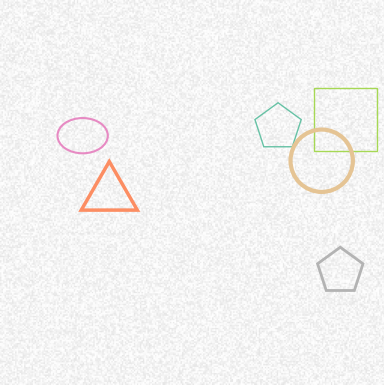[{"shape": "pentagon", "thickness": 1, "radius": 0.32, "center": [0.722, 0.67]}, {"shape": "triangle", "thickness": 2.5, "radius": 0.42, "center": [0.284, 0.496]}, {"shape": "oval", "thickness": 1.5, "radius": 0.33, "center": [0.215, 0.648]}, {"shape": "square", "thickness": 1, "radius": 0.41, "center": [0.897, 0.691]}, {"shape": "circle", "thickness": 3, "radius": 0.4, "center": [0.836, 0.583]}, {"shape": "pentagon", "thickness": 2, "radius": 0.31, "center": [0.884, 0.296]}]